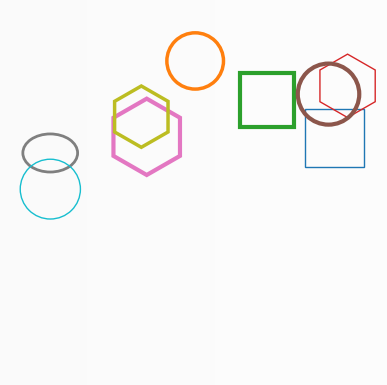[{"shape": "square", "thickness": 1, "radius": 0.38, "center": [0.863, 0.642]}, {"shape": "circle", "thickness": 2.5, "radius": 0.37, "center": [0.504, 0.842]}, {"shape": "square", "thickness": 3, "radius": 0.35, "center": [0.69, 0.741]}, {"shape": "hexagon", "thickness": 1, "radius": 0.41, "center": [0.897, 0.777]}, {"shape": "circle", "thickness": 3, "radius": 0.4, "center": [0.848, 0.756]}, {"shape": "hexagon", "thickness": 3, "radius": 0.5, "center": [0.379, 0.645]}, {"shape": "oval", "thickness": 2, "radius": 0.35, "center": [0.13, 0.603]}, {"shape": "hexagon", "thickness": 2.5, "radius": 0.4, "center": [0.365, 0.697]}, {"shape": "circle", "thickness": 1, "radius": 0.39, "center": [0.13, 0.509]}]